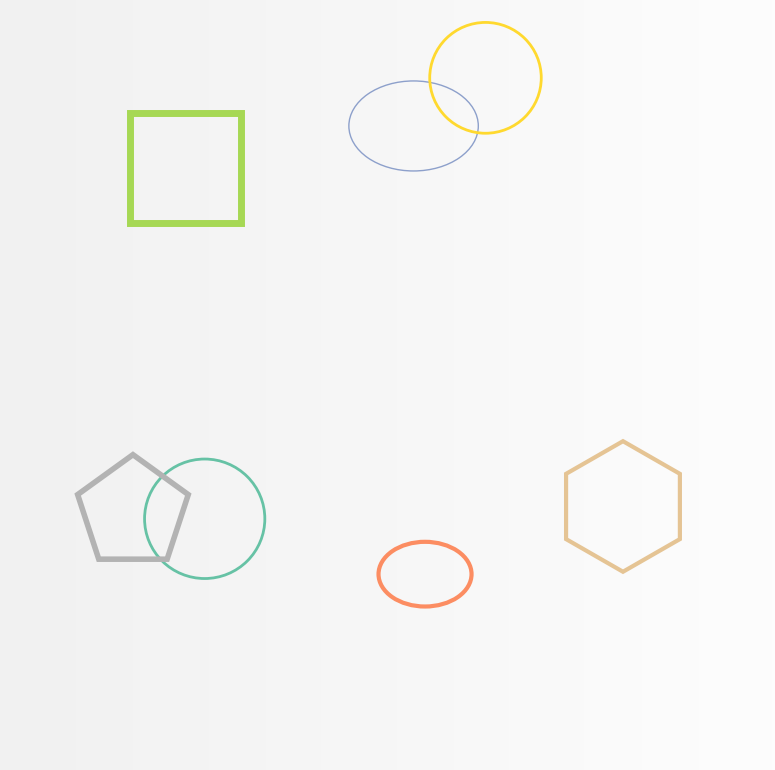[{"shape": "circle", "thickness": 1, "radius": 0.39, "center": [0.264, 0.326]}, {"shape": "oval", "thickness": 1.5, "radius": 0.3, "center": [0.548, 0.254]}, {"shape": "oval", "thickness": 0.5, "radius": 0.42, "center": [0.534, 0.836]}, {"shape": "square", "thickness": 2.5, "radius": 0.36, "center": [0.24, 0.782]}, {"shape": "circle", "thickness": 1, "radius": 0.36, "center": [0.626, 0.899]}, {"shape": "hexagon", "thickness": 1.5, "radius": 0.42, "center": [0.804, 0.342]}, {"shape": "pentagon", "thickness": 2, "radius": 0.38, "center": [0.172, 0.334]}]